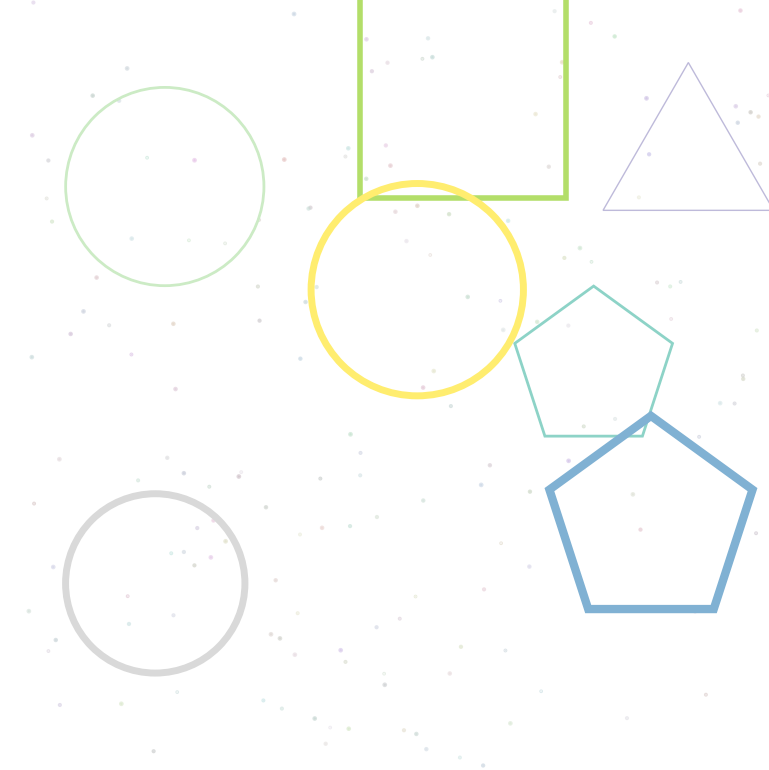[{"shape": "pentagon", "thickness": 1, "radius": 0.54, "center": [0.771, 0.521]}, {"shape": "triangle", "thickness": 0.5, "radius": 0.64, "center": [0.894, 0.791]}, {"shape": "pentagon", "thickness": 3, "radius": 0.69, "center": [0.845, 0.321]}, {"shape": "square", "thickness": 2, "radius": 0.67, "center": [0.602, 0.876]}, {"shape": "circle", "thickness": 2.5, "radius": 0.58, "center": [0.202, 0.242]}, {"shape": "circle", "thickness": 1, "radius": 0.64, "center": [0.214, 0.758]}, {"shape": "circle", "thickness": 2.5, "radius": 0.69, "center": [0.542, 0.624]}]